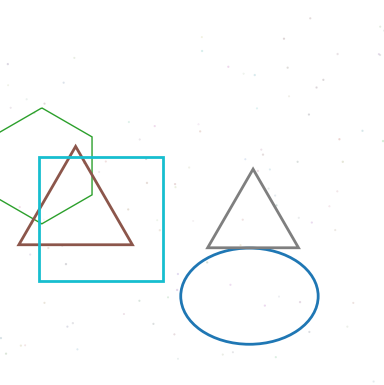[{"shape": "oval", "thickness": 2, "radius": 0.89, "center": [0.648, 0.231]}, {"shape": "hexagon", "thickness": 1, "radius": 0.75, "center": [0.109, 0.569]}, {"shape": "triangle", "thickness": 2, "radius": 0.85, "center": [0.196, 0.449]}, {"shape": "triangle", "thickness": 2, "radius": 0.68, "center": [0.657, 0.425]}, {"shape": "square", "thickness": 2, "radius": 0.81, "center": [0.261, 0.43]}]